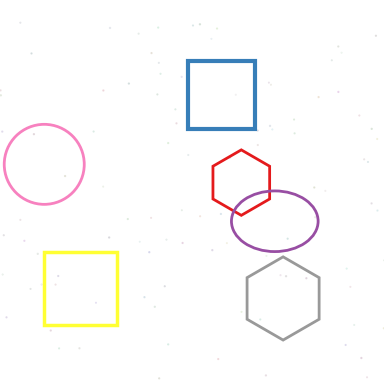[{"shape": "hexagon", "thickness": 2, "radius": 0.43, "center": [0.627, 0.526]}, {"shape": "square", "thickness": 3, "radius": 0.44, "center": [0.575, 0.753]}, {"shape": "oval", "thickness": 2, "radius": 0.56, "center": [0.714, 0.425]}, {"shape": "square", "thickness": 2.5, "radius": 0.48, "center": [0.209, 0.25]}, {"shape": "circle", "thickness": 2, "radius": 0.52, "center": [0.115, 0.573]}, {"shape": "hexagon", "thickness": 2, "radius": 0.54, "center": [0.735, 0.225]}]